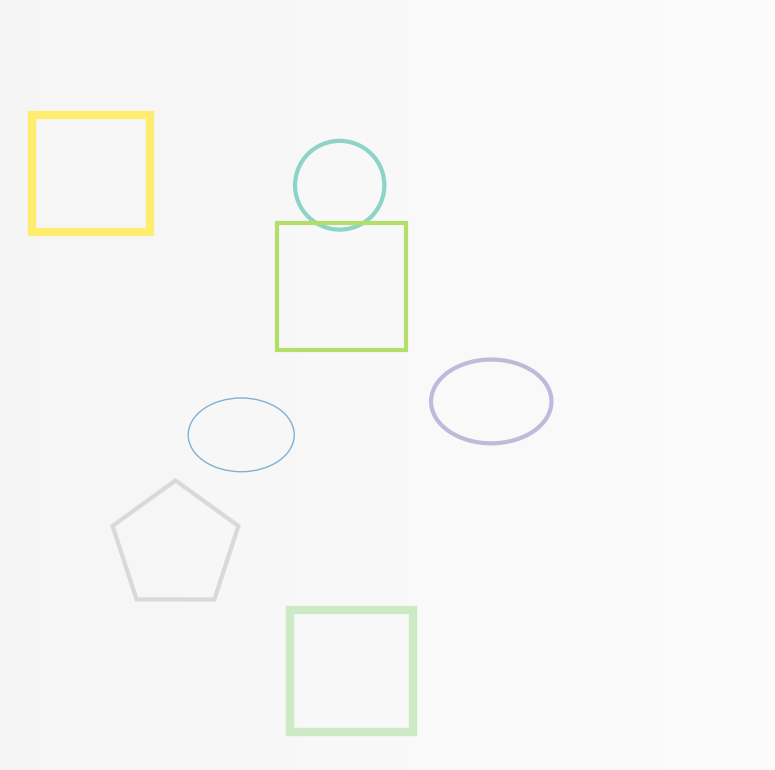[{"shape": "circle", "thickness": 1.5, "radius": 0.29, "center": [0.438, 0.759]}, {"shape": "oval", "thickness": 1.5, "radius": 0.39, "center": [0.634, 0.479]}, {"shape": "oval", "thickness": 0.5, "radius": 0.34, "center": [0.311, 0.435]}, {"shape": "square", "thickness": 1.5, "radius": 0.41, "center": [0.441, 0.628]}, {"shape": "pentagon", "thickness": 1.5, "radius": 0.43, "center": [0.226, 0.291]}, {"shape": "square", "thickness": 3, "radius": 0.4, "center": [0.453, 0.129]}, {"shape": "square", "thickness": 3, "radius": 0.38, "center": [0.117, 0.774]}]